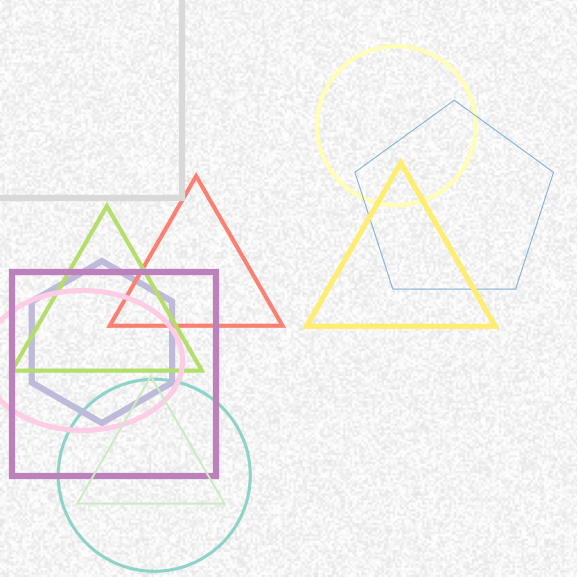[{"shape": "circle", "thickness": 1.5, "radius": 0.83, "center": [0.267, 0.176]}, {"shape": "circle", "thickness": 2, "radius": 0.69, "center": [0.686, 0.782]}, {"shape": "hexagon", "thickness": 3, "radius": 0.7, "center": [0.177, 0.407]}, {"shape": "triangle", "thickness": 2, "radius": 0.86, "center": [0.34, 0.521]}, {"shape": "pentagon", "thickness": 0.5, "radius": 0.9, "center": [0.787, 0.645]}, {"shape": "triangle", "thickness": 2, "radius": 0.95, "center": [0.185, 0.452]}, {"shape": "oval", "thickness": 2.5, "radius": 0.87, "center": [0.143, 0.375]}, {"shape": "square", "thickness": 3, "radius": 0.92, "center": [0.133, 0.84]}, {"shape": "square", "thickness": 3, "radius": 0.88, "center": [0.198, 0.352]}, {"shape": "triangle", "thickness": 1, "radius": 0.74, "center": [0.261, 0.201]}, {"shape": "triangle", "thickness": 2.5, "radius": 0.94, "center": [0.694, 0.529]}]